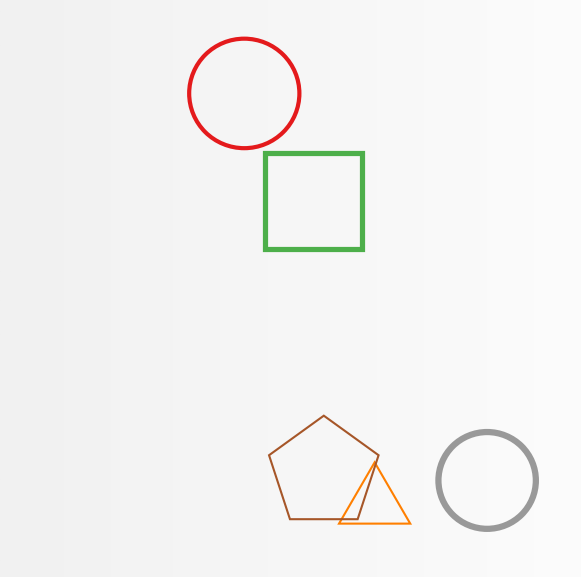[{"shape": "circle", "thickness": 2, "radius": 0.47, "center": [0.42, 0.837]}, {"shape": "square", "thickness": 2.5, "radius": 0.42, "center": [0.539, 0.651]}, {"shape": "triangle", "thickness": 1, "radius": 0.35, "center": [0.645, 0.128]}, {"shape": "pentagon", "thickness": 1, "radius": 0.5, "center": [0.557, 0.18]}, {"shape": "circle", "thickness": 3, "radius": 0.42, "center": [0.838, 0.167]}]